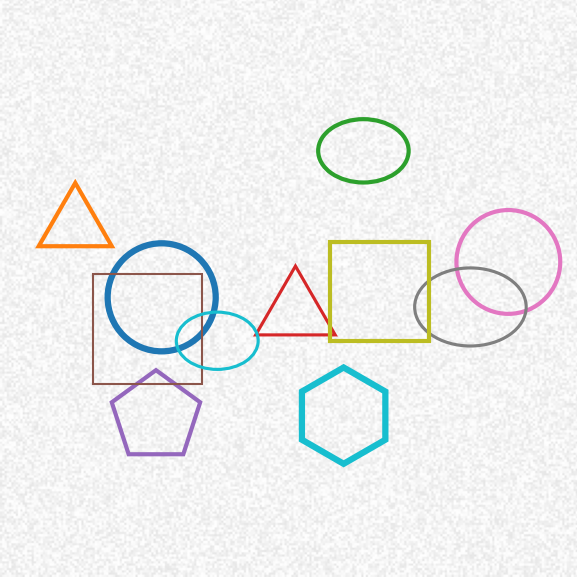[{"shape": "circle", "thickness": 3, "radius": 0.47, "center": [0.28, 0.484]}, {"shape": "triangle", "thickness": 2, "radius": 0.37, "center": [0.13, 0.609]}, {"shape": "oval", "thickness": 2, "radius": 0.39, "center": [0.629, 0.738]}, {"shape": "triangle", "thickness": 1.5, "radius": 0.4, "center": [0.512, 0.459]}, {"shape": "pentagon", "thickness": 2, "radius": 0.4, "center": [0.27, 0.278]}, {"shape": "square", "thickness": 1, "radius": 0.48, "center": [0.255, 0.429]}, {"shape": "circle", "thickness": 2, "radius": 0.45, "center": [0.88, 0.546]}, {"shape": "oval", "thickness": 1.5, "radius": 0.48, "center": [0.815, 0.468]}, {"shape": "square", "thickness": 2, "radius": 0.43, "center": [0.657, 0.494]}, {"shape": "hexagon", "thickness": 3, "radius": 0.42, "center": [0.595, 0.279]}, {"shape": "oval", "thickness": 1.5, "radius": 0.35, "center": [0.376, 0.409]}]